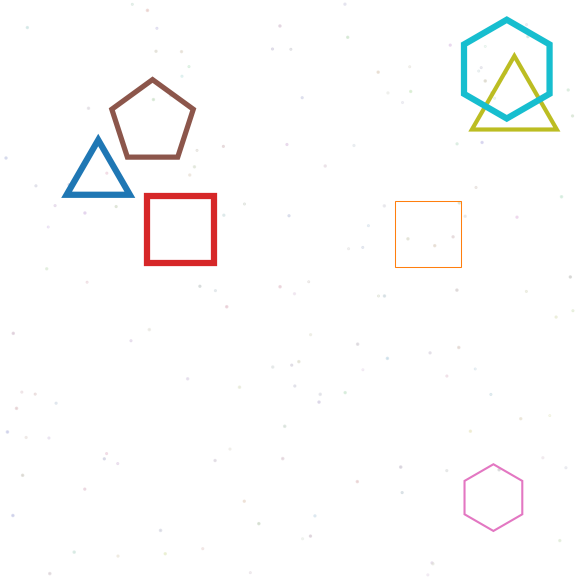[{"shape": "triangle", "thickness": 3, "radius": 0.32, "center": [0.17, 0.693]}, {"shape": "square", "thickness": 0.5, "radius": 0.29, "center": [0.741, 0.595]}, {"shape": "square", "thickness": 3, "radius": 0.29, "center": [0.312, 0.602]}, {"shape": "pentagon", "thickness": 2.5, "radius": 0.37, "center": [0.264, 0.787]}, {"shape": "hexagon", "thickness": 1, "radius": 0.29, "center": [0.854, 0.137]}, {"shape": "triangle", "thickness": 2, "radius": 0.42, "center": [0.891, 0.817]}, {"shape": "hexagon", "thickness": 3, "radius": 0.43, "center": [0.878, 0.879]}]